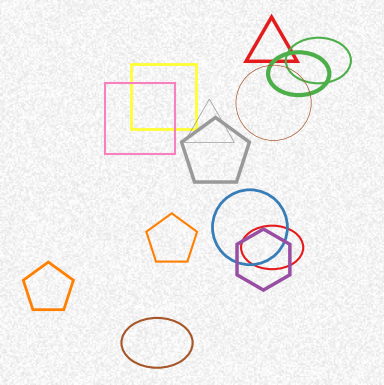[{"shape": "oval", "thickness": 1.5, "radius": 0.4, "center": [0.707, 0.357]}, {"shape": "triangle", "thickness": 2.5, "radius": 0.38, "center": [0.705, 0.879]}, {"shape": "circle", "thickness": 2, "radius": 0.49, "center": [0.649, 0.41]}, {"shape": "oval", "thickness": 3, "radius": 0.4, "center": [0.776, 0.809]}, {"shape": "oval", "thickness": 1.5, "radius": 0.42, "center": [0.827, 0.843]}, {"shape": "hexagon", "thickness": 2.5, "radius": 0.4, "center": [0.684, 0.326]}, {"shape": "pentagon", "thickness": 1.5, "radius": 0.35, "center": [0.446, 0.377]}, {"shape": "pentagon", "thickness": 2, "radius": 0.34, "center": [0.126, 0.251]}, {"shape": "square", "thickness": 2, "radius": 0.42, "center": [0.425, 0.749]}, {"shape": "oval", "thickness": 1.5, "radius": 0.46, "center": [0.408, 0.11]}, {"shape": "circle", "thickness": 0.5, "radius": 0.49, "center": [0.711, 0.733]}, {"shape": "square", "thickness": 1.5, "radius": 0.46, "center": [0.364, 0.692]}, {"shape": "triangle", "thickness": 0.5, "radius": 0.38, "center": [0.544, 0.667]}, {"shape": "pentagon", "thickness": 2.5, "radius": 0.46, "center": [0.56, 0.602]}]